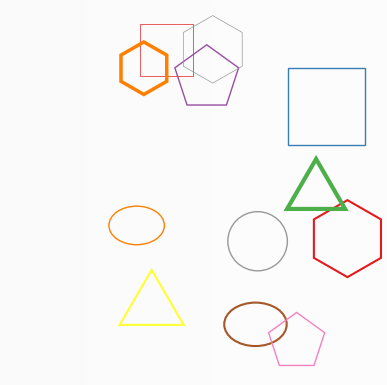[{"shape": "hexagon", "thickness": 1.5, "radius": 0.5, "center": [0.897, 0.38]}, {"shape": "square", "thickness": 0.5, "radius": 0.34, "center": [0.429, 0.87]}, {"shape": "square", "thickness": 1, "radius": 0.5, "center": [0.842, 0.723]}, {"shape": "triangle", "thickness": 3, "radius": 0.43, "center": [0.816, 0.501]}, {"shape": "pentagon", "thickness": 1, "radius": 0.43, "center": [0.534, 0.797]}, {"shape": "oval", "thickness": 1, "radius": 0.36, "center": [0.353, 0.414]}, {"shape": "hexagon", "thickness": 2.5, "radius": 0.34, "center": [0.371, 0.823]}, {"shape": "triangle", "thickness": 1.5, "radius": 0.48, "center": [0.391, 0.204]}, {"shape": "oval", "thickness": 1.5, "radius": 0.4, "center": [0.659, 0.158]}, {"shape": "pentagon", "thickness": 1, "radius": 0.38, "center": [0.766, 0.112]}, {"shape": "hexagon", "thickness": 0.5, "radius": 0.44, "center": [0.549, 0.872]}, {"shape": "circle", "thickness": 1, "radius": 0.38, "center": [0.665, 0.373]}]